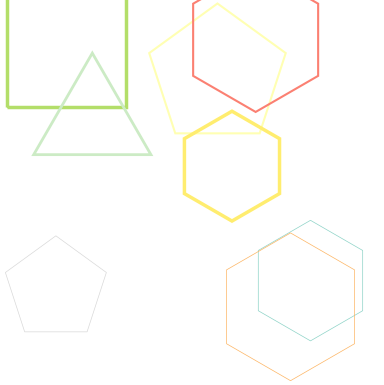[{"shape": "hexagon", "thickness": 0.5, "radius": 0.78, "center": [0.806, 0.271]}, {"shape": "pentagon", "thickness": 1.5, "radius": 0.93, "center": [0.565, 0.804]}, {"shape": "hexagon", "thickness": 1.5, "radius": 0.94, "center": [0.664, 0.897]}, {"shape": "hexagon", "thickness": 0.5, "radius": 0.96, "center": [0.755, 0.203]}, {"shape": "square", "thickness": 2.5, "radius": 0.78, "center": [0.173, 0.877]}, {"shape": "pentagon", "thickness": 0.5, "radius": 0.69, "center": [0.145, 0.25]}, {"shape": "triangle", "thickness": 2, "radius": 0.88, "center": [0.24, 0.686]}, {"shape": "hexagon", "thickness": 2.5, "radius": 0.71, "center": [0.603, 0.569]}]